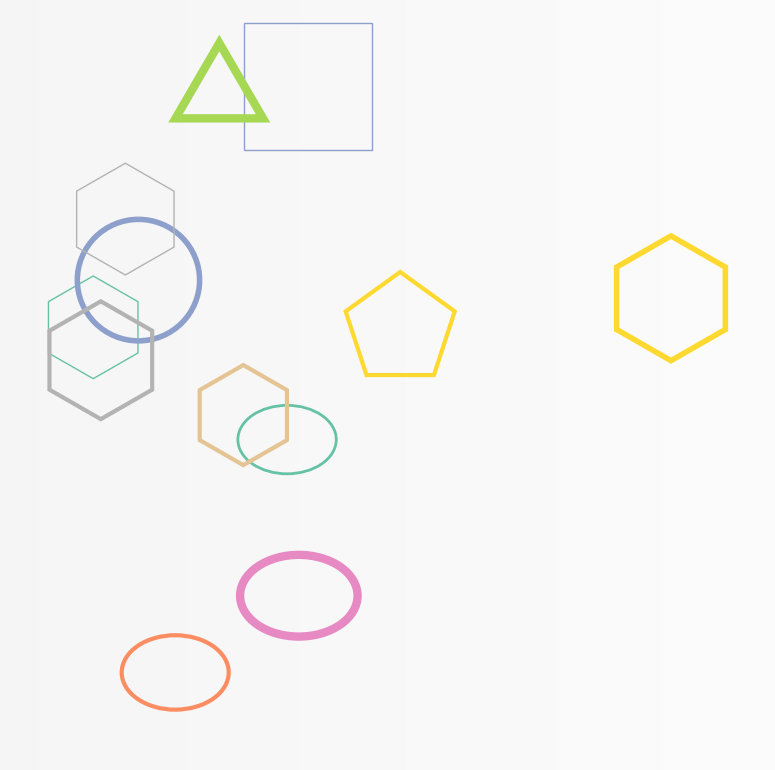[{"shape": "oval", "thickness": 1, "radius": 0.32, "center": [0.37, 0.429]}, {"shape": "hexagon", "thickness": 0.5, "radius": 0.33, "center": [0.12, 0.575]}, {"shape": "oval", "thickness": 1.5, "radius": 0.35, "center": [0.226, 0.127]}, {"shape": "square", "thickness": 0.5, "radius": 0.41, "center": [0.398, 0.887]}, {"shape": "circle", "thickness": 2, "radius": 0.39, "center": [0.179, 0.636]}, {"shape": "oval", "thickness": 3, "radius": 0.38, "center": [0.386, 0.226]}, {"shape": "triangle", "thickness": 3, "radius": 0.33, "center": [0.283, 0.879]}, {"shape": "pentagon", "thickness": 1.5, "radius": 0.37, "center": [0.516, 0.573]}, {"shape": "hexagon", "thickness": 2, "radius": 0.41, "center": [0.866, 0.613]}, {"shape": "hexagon", "thickness": 1.5, "radius": 0.32, "center": [0.314, 0.461]}, {"shape": "hexagon", "thickness": 1.5, "radius": 0.38, "center": [0.13, 0.532]}, {"shape": "hexagon", "thickness": 0.5, "radius": 0.36, "center": [0.162, 0.715]}]